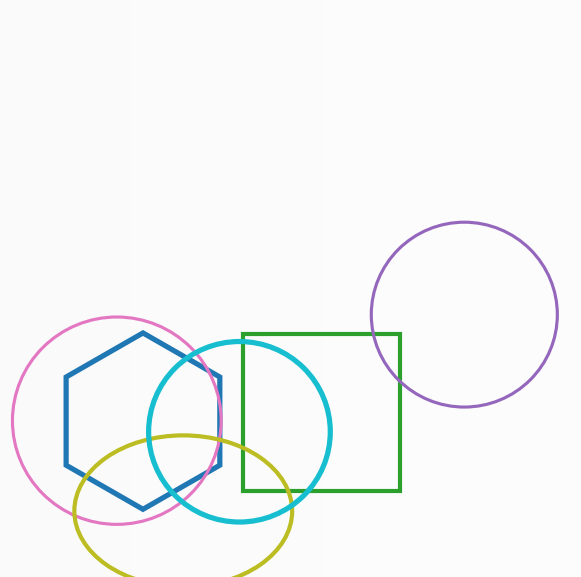[{"shape": "hexagon", "thickness": 2.5, "radius": 0.76, "center": [0.246, 0.27]}, {"shape": "square", "thickness": 2, "radius": 0.68, "center": [0.553, 0.285]}, {"shape": "circle", "thickness": 1.5, "radius": 0.8, "center": [0.799, 0.454]}, {"shape": "circle", "thickness": 1.5, "radius": 0.9, "center": [0.201, 0.271]}, {"shape": "oval", "thickness": 2, "radius": 0.94, "center": [0.315, 0.114]}, {"shape": "circle", "thickness": 2.5, "radius": 0.78, "center": [0.412, 0.251]}]